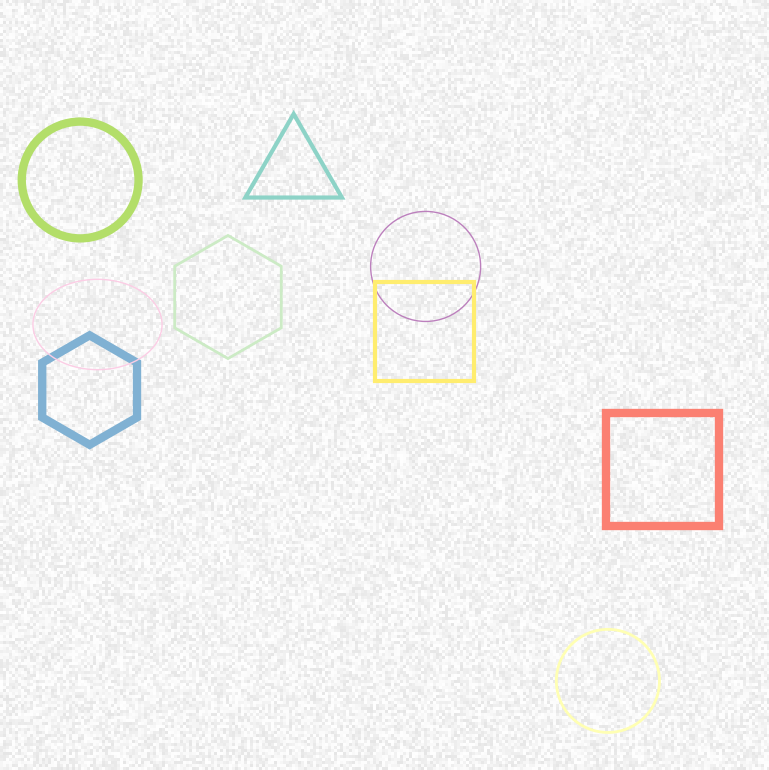[{"shape": "triangle", "thickness": 1.5, "radius": 0.36, "center": [0.381, 0.78]}, {"shape": "circle", "thickness": 1, "radius": 0.33, "center": [0.789, 0.116]}, {"shape": "square", "thickness": 3, "radius": 0.37, "center": [0.86, 0.39]}, {"shape": "hexagon", "thickness": 3, "radius": 0.36, "center": [0.116, 0.493]}, {"shape": "circle", "thickness": 3, "radius": 0.38, "center": [0.104, 0.766]}, {"shape": "oval", "thickness": 0.5, "radius": 0.42, "center": [0.127, 0.579]}, {"shape": "circle", "thickness": 0.5, "radius": 0.36, "center": [0.553, 0.654]}, {"shape": "hexagon", "thickness": 1, "radius": 0.4, "center": [0.296, 0.614]}, {"shape": "square", "thickness": 1.5, "radius": 0.32, "center": [0.551, 0.57]}]